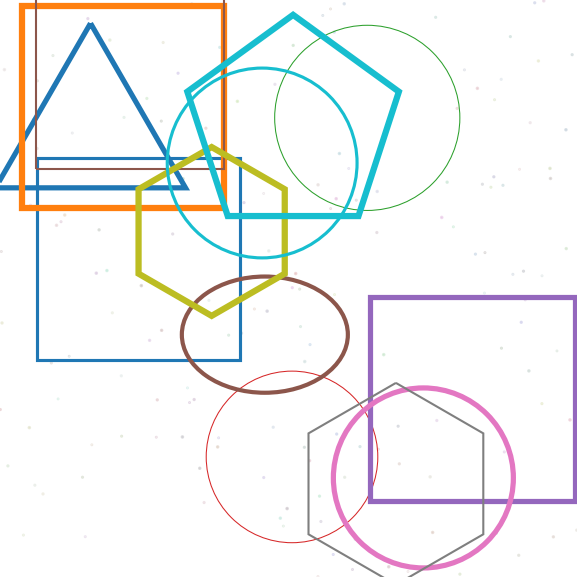[{"shape": "triangle", "thickness": 2.5, "radius": 0.95, "center": [0.157, 0.769]}, {"shape": "square", "thickness": 1.5, "radius": 0.88, "center": [0.24, 0.55]}, {"shape": "square", "thickness": 3, "radius": 0.87, "center": [0.213, 0.814]}, {"shape": "circle", "thickness": 0.5, "radius": 0.8, "center": [0.636, 0.795]}, {"shape": "circle", "thickness": 0.5, "radius": 0.74, "center": [0.506, 0.208]}, {"shape": "square", "thickness": 2.5, "radius": 0.89, "center": [0.818, 0.308]}, {"shape": "oval", "thickness": 2, "radius": 0.72, "center": [0.459, 0.42]}, {"shape": "square", "thickness": 1, "radius": 0.81, "center": [0.225, 0.87]}, {"shape": "circle", "thickness": 2.5, "radius": 0.78, "center": [0.733, 0.172]}, {"shape": "hexagon", "thickness": 1, "radius": 0.87, "center": [0.686, 0.161]}, {"shape": "hexagon", "thickness": 3, "radius": 0.73, "center": [0.366, 0.598]}, {"shape": "pentagon", "thickness": 3, "radius": 0.96, "center": [0.508, 0.781]}, {"shape": "circle", "thickness": 1.5, "radius": 0.82, "center": [0.454, 0.717]}]